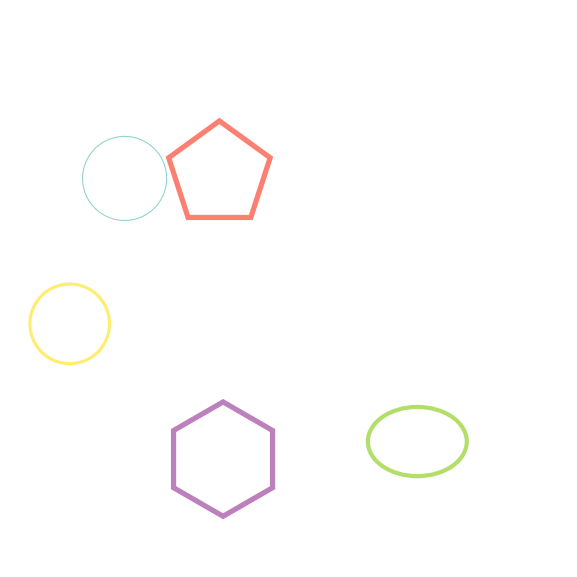[{"shape": "circle", "thickness": 0.5, "radius": 0.36, "center": [0.216, 0.69]}, {"shape": "pentagon", "thickness": 2.5, "radius": 0.46, "center": [0.38, 0.697]}, {"shape": "oval", "thickness": 2, "radius": 0.43, "center": [0.723, 0.235]}, {"shape": "hexagon", "thickness": 2.5, "radius": 0.49, "center": [0.386, 0.204]}, {"shape": "circle", "thickness": 1.5, "radius": 0.34, "center": [0.121, 0.438]}]